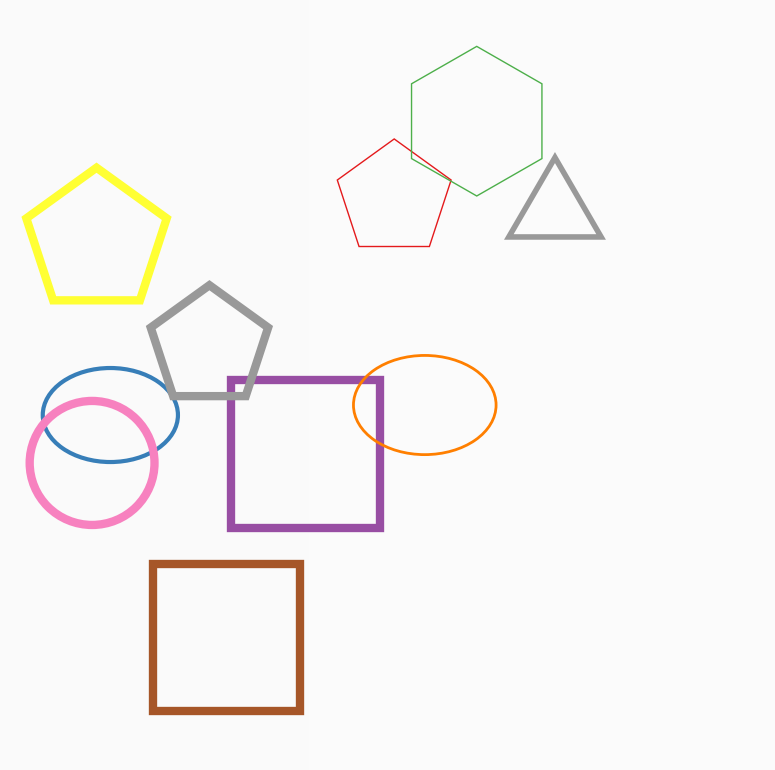[{"shape": "pentagon", "thickness": 0.5, "radius": 0.39, "center": [0.509, 0.742]}, {"shape": "oval", "thickness": 1.5, "radius": 0.44, "center": [0.142, 0.461]}, {"shape": "hexagon", "thickness": 0.5, "radius": 0.49, "center": [0.615, 0.843]}, {"shape": "square", "thickness": 3, "radius": 0.48, "center": [0.394, 0.41]}, {"shape": "oval", "thickness": 1, "radius": 0.46, "center": [0.548, 0.474]}, {"shape": "pentagon", "thickness": 3, "radius": 0.48, "center": [0.125, 0.687]}, {"shape": "square", "thickness": 3, "radius": 0.48, "center": [0.292, 0.172]}, {"shape": "circle", "thickness": 3, "radius": 0.4, "center": [0.119, 0.399]}, {"shape": "triangle", "thickness": 2, "radius": 0.34, "center": [0.716, 0.727]}, {"shape": "pentagon", "thickness": 3, "radius": 0.4, "center": [0.27, 0.55]}]